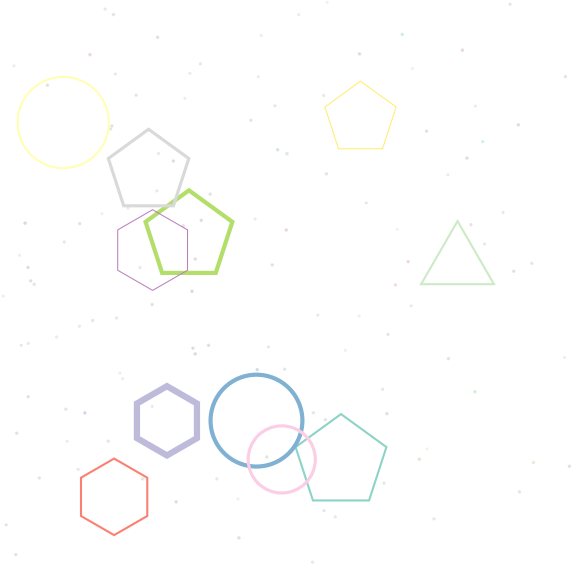[{"shape": "pentagon", "thickness": 1, "radius": 0.41, "center": [0.59, 0.199]}, {"shape": "circle", "thickness": 1, "radius": 0.39, "center": [0.11, 0.787]}, {"shape": "hexagon", "thickness": 3, "radius": 0.3, "center": [0.289, 0.27]}, {"shape": "hexagon", "thickness": 1, "radius": 0.33, "center": [0.198, 0.139]}, {"shape": "circle", "thickness": 2, "radius": 0.4, "center": [0.444, 0.271]}, {"shape": "pentagon", "thickness": 2, "radius": 0.4, "center": [0.327, 0.591]}, {"shape": "circle", "thickness": 1.5, "radius": 0.29, "center": [0.488, 0.204]}, {"shape": "pentagon", "thickness": 1.5, "radius": 0.37, "center": [0.257, 0.702]}, {"shape": "hexagon", "thickness": 0.5, "radius": 0.35, "center": [0.264, 0.566]}, {"shape": "triangle", "thickness": 1, "radius": 0.36, "center": [0.792, 0.543]}, {"shape": "pentagon", "thickness": 0.5, "radius": 0.32, "center": [0.624, 0.794]}]